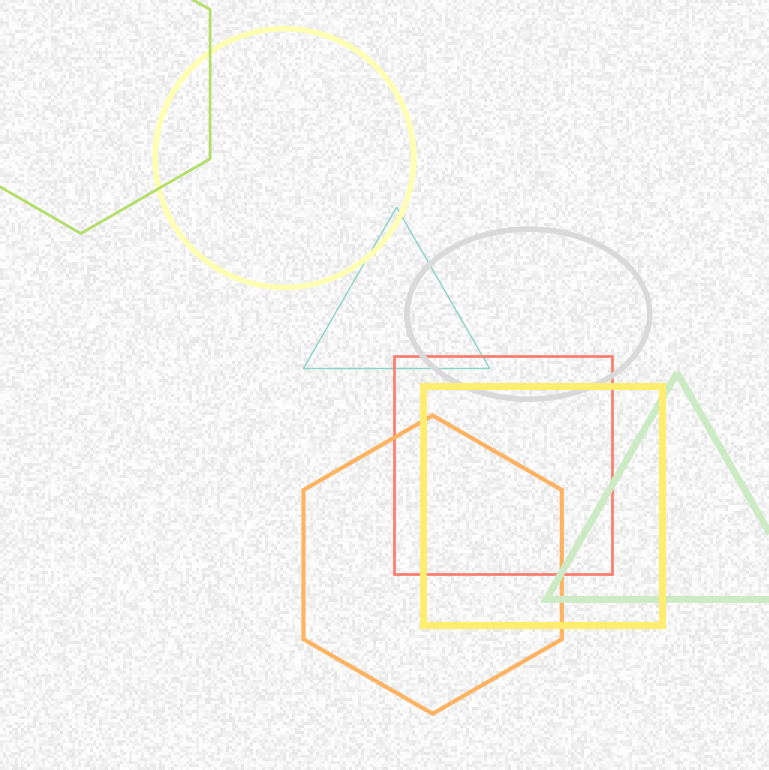[{"shape": "triangle", "thickness": 0.5, "radius": 0.7, "center": [0.515, 0.591]}, {"shape": "circle", "thickness": 2, "radius": 0.84, "center": [0.369, 0.795]}, {"shape": "square", "thickness": 1, "radius": 0.71, "center": [0.653, 0.396]}, {"shape": "hexagon", "thickness": 1.5, "radius": 0.97, "center": [0.562, 0.267]}, {"shape": "hexagon", "thickness": 1, "radius": 0.97, "center": [0.105, 0.891]}, {"shape": "oval", "thickness": 2, "radius": 0.79, "center": [0.686, 0.592]}, {"shape": "triangle", "thickness": 2.5, "radius": 0.98, "center": [0.879, 0.32]}, {"shape": "square", "thickness": 2.5, "radius": 0.77, "center": [0.705, 0.344]}]